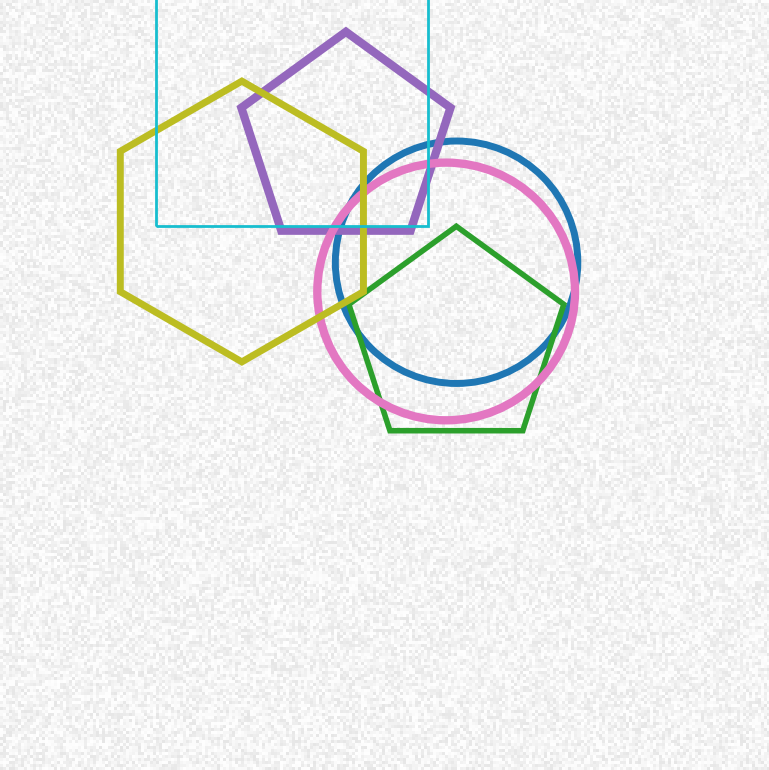[{"shape": "circle", "thickness": 2.5, "radius": 0.79, "center": [0.593, 0.659]}, {"shape": "pentagon", "thickness": 2, "radius": 0.73, "center": [0.593, 0.559]}, {"shape": "pentagon", "thickness": 3, "radius": 0.71, "center": [0.449, 0.816]}, {"shape": "circle", "thickness": 3, "radius": 0.84, "center": [0.579, 0.621]}, {"shape": "hexagon", "thickness": 2.5, "radius": 0.91, "center": [0.314, 0.712]}, {"shape": "square", "thickness": 1, "radius": 0.88, "center": [0.38, 0.883]}]